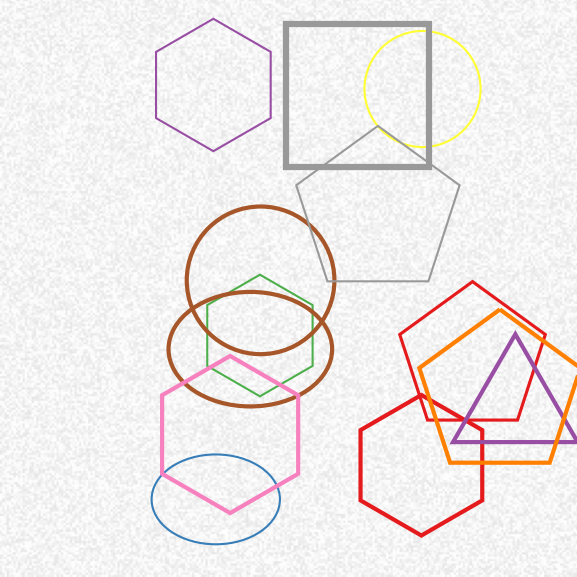[{"shape": "hexagon", "thickness": 2, "radius": 0.61, "center": [0.73, 0.194]}, {"shape": "pentagon", "thickness": 1.5, "radius": 0.66, "center": [0.818, 0.379]}, {"shape": "oval", "thickness": 1, "radius": 0.56, "center": [0.374, 0.134]}, {"shape": "hexagon", "thickness": 1, "radius": 0.53, "center": [0.45, 0.418]}, {"shape": "triangle", "thickness": 2, "radius": 0.62, "center": [0.892, 0.296]}, {"shape": "hexagon", "thickness": 1, "radius": 0.57, "center": [0.369, 0.852]}, {"shape": "pentagon", "thickness": 2, "radius": 0.73, "center": [0.866, 0.317]}, {"shape": "circle", "thickness": 1, "radius": 0.5, "center": [0.732, 0.845]}, {"shape": "oval", "thickness": 2, "radius": 0.71, "center": [0.433, 0.395]}, {"shape": "circle", "thickness": 2, "radius": 0.64, "center": [0.451, 0.514]}, {"shape": "hexagon", "thickness": 2, "radius": 0.68, "center": [0.399, 0.247]}, {"shape": "square", "thickness": 3, "radius": 0.62, "center": [0.619, 0.834]}, {"shape": "pentagon", "thickness": 1, "radius": 0.74, "center": [0.654, 0.632]}]